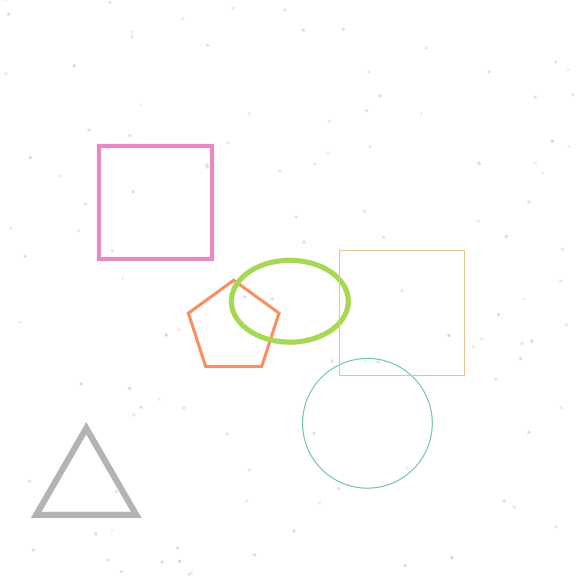[{"shape": "circle", "thickness": 0.5, "radius": 0.56, "center": [0.636, 0.266]}, {"shape": "pentagon", "thickness": 1.5, "radius": 0.41, "center": [0.405, 0.431]}, {"shape": "square", "thickness": 2, "radius": 0.49, "center": [0.269, 0.649]}, {"shape": "oval", "thickness": 2.5, "radius": 0.51, "center": [0.502, 0.478]}, {"shape": "square", "thickness": 0.5, "radius": 0.54, "center": [0.695, 0.458]}, {"shape": "triangle", "thickness": 3, "radius": 0.5, "center": [0.149, 0.158]}]